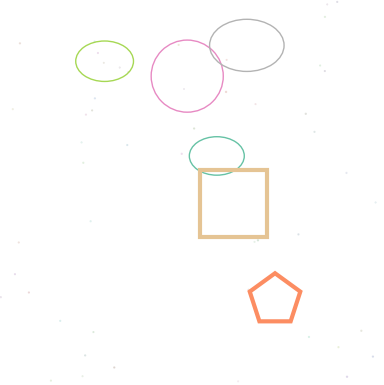[{"shape": "oval", "thickness": 1, "radius": 0.36, "center": [0.563, 0.595]}, {"shape": "pentagon", "thickness": 3, "radius": 0.35, "center": [0.714, 0.221]}, {"shape": "circle", "thickness": 1, "radius": 0.47, "center": [0.486, 0.802]}, {"shape": "oval", "thickness": 1, "radius": 0.38, "center": [0.272, 0.841]}, {"shape": "square", "thickness": 3, "radius": 0.44, "center": [0.607, 0.472]}, {"shape": "oval", "thickness": 1, "radius": 0.48, "center": [0.641, 0.882]}]